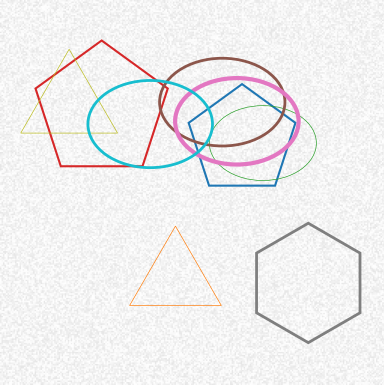[{"shape": "pentagon", "thickness": 1.5, "radius": 0.73, "center": [0.629, 0.636]}, {"shape": "triangle", "thickness": 0.5, "radius": 0.69, "center": [0.456, 0.275]}, {"shape": "oval", "thickness": 0.5, "radius": 0.69, "center": [0.683, 0.628]}, {"shape": "pentagon", "thickness": 1.5, "radius": 0.9, "center": [0.264, 0.714]}, {"shape": "oval", "thickness": 2, "radius": 0.81, "center": [0.577, 0.735]}, {"shape": "oval", "thickness": 3, "radius": 0.8, "center": [0.615, 0.685]}, {"shape": "hexagon", "thickness": 2, "radius": 0.78, "center": [0.801, 0.265]}, {"shape": "triangle", "thickness": 0.5, "radius": 0.73, "center": [0.18, 0.727]}, {"shape": "oval", "thickness": 2, "radius": 0.81, "center": [0.39, 0.678]}]